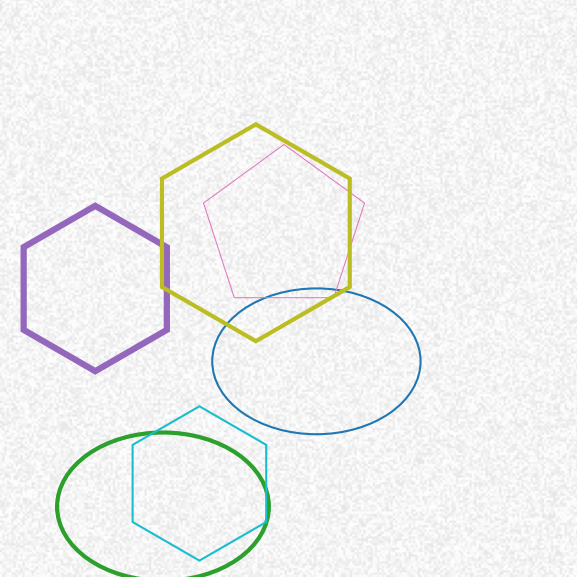[{"shape": "oval", "thickness": 1, "radius": 0.9, "center": [0.548, 0.373]}, {"shape": "oval", "thickness": 2, "radius": 0.92, "center": [0.282, 0.122]}, {"shape": "hexagon", "thickness": 3, "radius": 0.72, "center": [0.165, 0.5]}, {"shape": "pentagon", "thickness": 0.5, "radius": 0.73, "center": [0.492, 0.602]}, {"shape": "hexagon", "thickness": 2, "radius": 0.94, "center": [0.443, 0.596]}, {"shape": "hexagon", "thickness": 1, "radius": 0.67, "center": [0.345, 0.162]}]